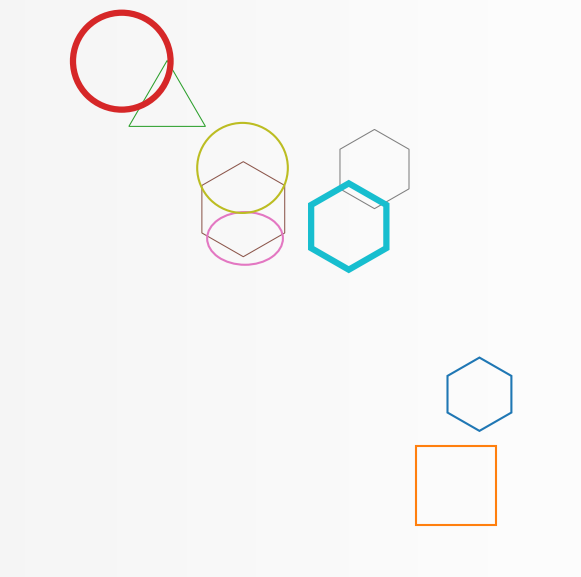[{"shape": "hexagon", "thickness": 1, "radius": 0.32, "center": [0.825, 0.316]}, {"shape": "square", "thickness": 1, "radius": 0.34, "center": [0.784, 0.159]}, {"shape": "triangle", "thickness": 0.5, "radius": 0.38, "center": [0.288, 0.818]}, {"shape": "circle", "thickness": 3, "radius": 0.42, "center": [0.209, 0.893]}, {"shape": "hexagon", "thickness": 0.5, "radius": 0.41, "center": [0.419, 0.637]}, {"shape": "oval", "thickness": 1, "radius": 0.33, "center": [0.422, 0.586]}, {"shape": "hexagon", "thickness": 0.5, "radius": 0.34, "center": [0.644, 0.706]}, {"shape": "circle", "thickness": 1, "radius": 0.39, "center": [0.417, 0.708]}, {"shape": "hexagon", "thickness": 3, "radius": 0.37, "center": [0.6, 0.607]}]